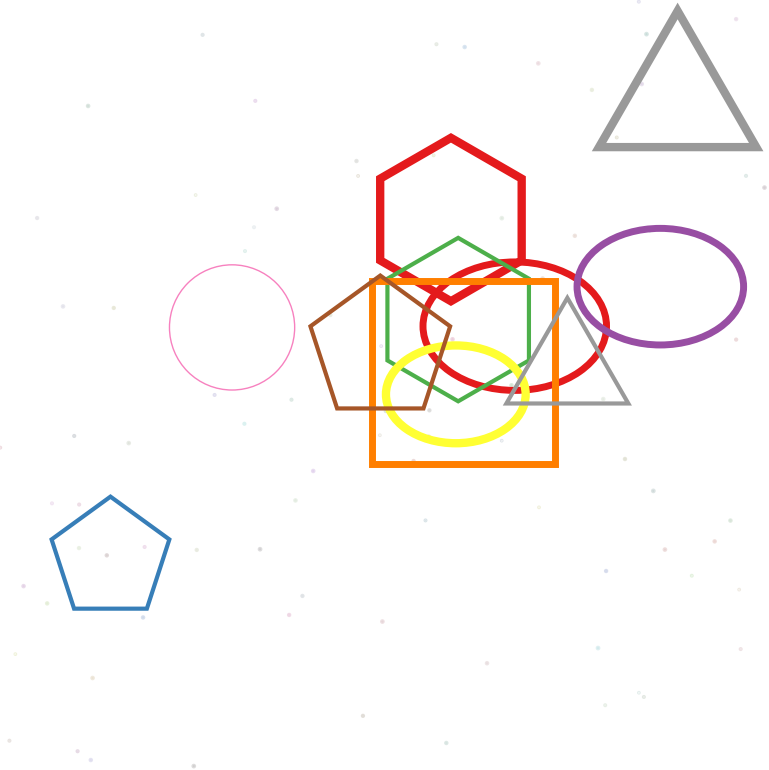[{"shape": "hexagon", "thickness": 3, "radius": 0.53, "center": [0.586, 0.715]}, {"shape": "oval", "thickness": 2.5, "radius": 0.6, "center": [0.669, 0.576]}, {"shape": "pentagon", "thickness": 1.5, "radius": 0.4, "center": [0.143, 0.275]}, {"shape": "hexagon", "thickness": 1.5, "radius": 0.53, "center": [0.595, 0.585]}, {"shape": "oval", "thickness": 2.5, "radius": 0.54, "center": [0.858, 0.628]}, {"shape": "square", "thickness": 2.5, "radius": 0.59, "center": [0.602, 0.516]}, {"shape": "oval", "thickness": 3, "radius": 0.45, "center": [0.592, 0.488]}, {"shape": "pentagon", "thickness": 1.5, "radius": 0.48, "center": [0.494, 0.547]}, {"shape": "circle", "thickness": 0.5, "radius": 0.41, "center": [0.301, 0.575]}, {"shape": "triangle", "thickness": 1.5, "radius": 0.46, "center": [0.737, 0.522]}, {"shape": "triangle", "thickness": 3, "radius": 0.59, "center": [0.88, 0.868]}]